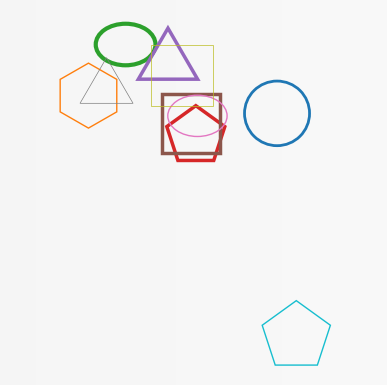[{"shape": "circle", "thickness": 2, "radius": 0.42, "center": [0.715, 0.706]}, {"shape": "hexagon", "thickness": 1, "radius": 0.42, "center": [0.228, 0.752]}, {"shape": "oval", "thickness": 3, "radius": 0.39, "center": [0.324, 0.884]}, {"shape": "pentagon", "thickness": 2.5, "radius": 0.39, "center": [0.505, 0.647]}, {"shape": "triangle", "thickness": 2.5, "radius": 0.44, "center": [0.433, 0.838]}, {"shape": "square", "thickness": 2.5, "radius": 0.38, "center": [0.493, 0.679]}, {"shape": "oval", "thickness": 1, "radius": 0.38, "center": [0.51, 0.699]}, {"shape": "triangle", "thickness": 0.5, "radius": 0.4, "center": [0.275, 0.771]}, {"shape": "square", "thickness": 0.5, "radius": 0.4, "center": [0.469, 0.804]}, {"shape": "pentagon", "thickness": 1, "radius": 0.46, "center": [0.765, 0.127]}]